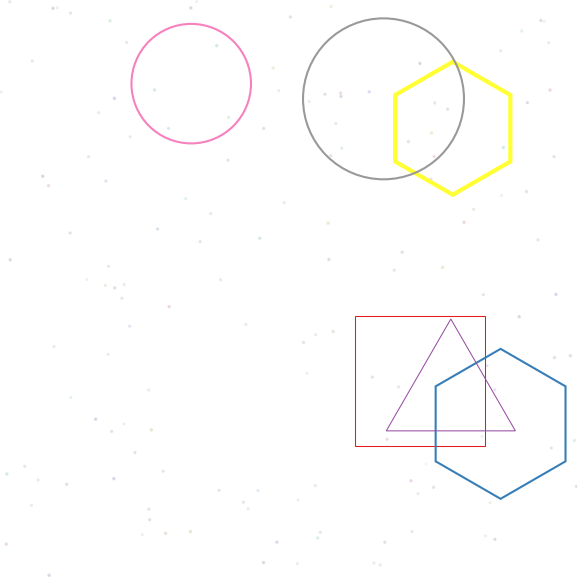[{"shape": "square", "thickness": 0.5, "radius": 0.56, "center": [0.727, 0.34]}, {"shape": "hexagon", "thickness": 1, "radius": 0.65, "center": [0.867, 0.265]}, {"shape": "triangle", "thickness": 0.5, "radius": 0.65, "center": [0.781, 0.318]}, {"shape": "hexagon", "thickness": 2, "radius": 0.58, "center": [0.784, 0.777]}, {"shape": "circle", "thickness": 1, "radius": 0.52, "center": [0.331, 0.854]}, {"shape": "circle", "thickness": 1, "radius": 0.7, "center": [0.664, 0.828]}]